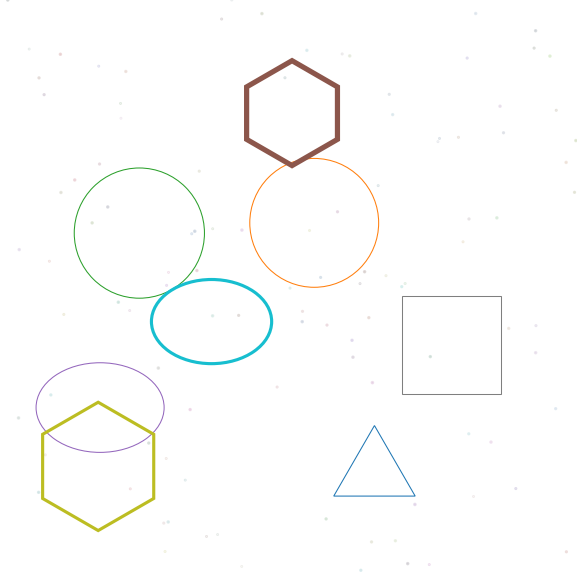[{"shape": "triangle", "thickness": 0.5, "radius": 0.41, "center": [0.648, 0.181]}, {"shape": "circle", "thickness": 0.5, "radius": 0.56, "center": [0.544, 0.613]}, {"shape": "circle", "thickness": 0.5, "radius": 0.56, "center": [0.241, 0.596]}, {"shape": "oval", "thickness": 0.5, "radius": 0.55, "center": [0.173, 0.293]}, {"shape": "hexagon", "thickness": 2.5, "radius": 0.45, "center": [0.506, 0.803]}, {"shape": "square", "thickness": 0.5, "radius": 0.43, "center": [0.782, 0.401]}, {"shape": "hexagon", "thickness": 1.5, "radius": 0.56, "center": [0.17, 0.192]}, {"shape": "oval", "thickness": 1.5, "radius": 0.52, "center": [0.366, 0.442]}]